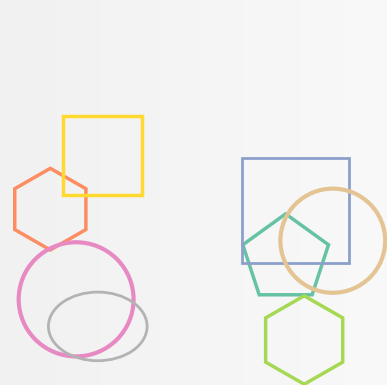[{"shape": "pentagon", "thickness": 2.5, "radius": 0.58, "center": [0.737, 0.328]}, {"shape": "hexagon", "thickness": 2.5, "radius": 0.53, "center": [0.13, 0.457]}, {"shape": "square", "thickness": 2, "radius": 0.69, "center": [0.763, 0.453]}, {"shape": "circle", "thickness": 3, "radius": 0.74, "center": [0.196, 0.223]}, {"shape": "hexagon", "thickness": 2.5, "radius": 0.57, "center": [0.785, 0.117]}, {"shape": "square", "thickness": 2.5, "radius": 0.51, "center": [0.265, 0.597]}, {"shape": "circle", "thickness": 3, "radius": 0.68, "center": [0.859, 0.375]}, {"shape": "oval", "thickness": 2, "radius": 0.64, "center": [0.252, 0.152]}]